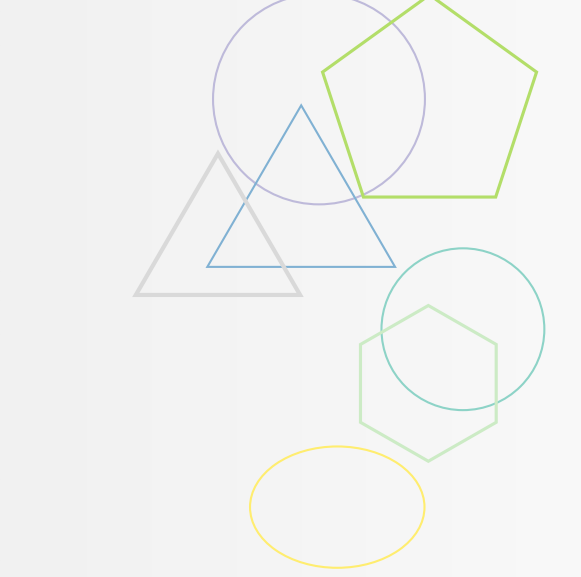[{"shape": "circle", "thickness": 1, "radius": 0.7, "center": [0.796, 0.429]}, {"shape": "circle", "thickness": 1, "radius": 0.91, "center": [0.549, 0.828]}, {"shape": "triangle", "thickness": 1, "radius": 0.93, "center": [0.518, 0.63]}, {"shape": "pentagon", "thickness": 1.5, "radius": 0.97, "center": [0.739, 0.815]}, {"shape": "triangle", "thickness": 2, "radius": 0.82, "center": [0.375, 0.57]}, {"shape": "hexagon", "thickness": 1.5, "radius": 0.67, "center": [0.737, 0.335]}, {"shape": "oval", "thickness": 1, "radius": 0.75, "center": [0.58, 0.121]}]